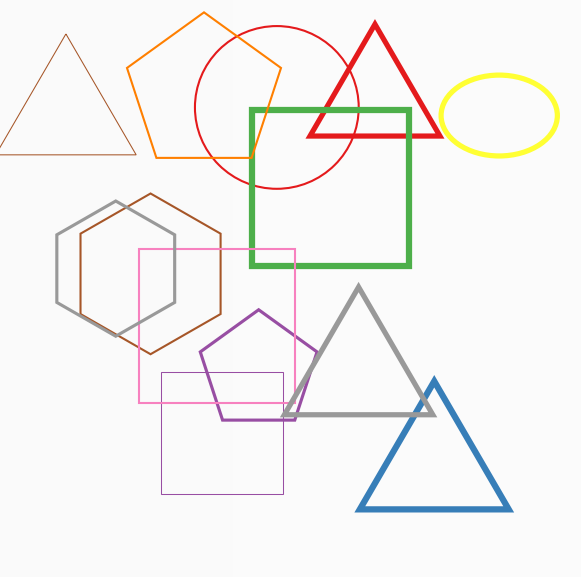[{"shape": "triangle", "thickness": 2.5, "radius": 0.65, "center": [0.645, 0.828]}, {"shape": "circle", "thickness": 1, "radius": 0.7, "center": [0.476, 0.813]}, {"shape": "triangle", "thickness": 3, "radius": 0.74, "center": [0.747, 0.191]}, {"shape": "square", "thickness": 3, "radius": 0.68, "center": [0.568, 0.674]}, {"shape": "square", "thickness": 0.5, "radius": 0.52, "center": [0.381, 0.249]}, {"shape": "pentagon", "thickness": 1.5, "radius": 0.53, "center": [0.445, 0.357]}, {"shape": "pentagon", "thickness": 1, "radius": 0.7, "center": [0.351, 0.838]}, {"shape": "oval", "thickness": 2.5, "radius": 0.5, "center": [0.859, 0.799]}, {"shape": "hexagon", "thickness": 1, "radius": 0.7, "center": [0.259, 0.525]}, {"shape": "triangle", "thickness": 0.5, "radius": 0.7, "center": [0.113, 0.801]}, {"shape": "square", "thickness": 1, "radius": 0.67, "center": [0.374, 0.435]}, {"shape": "hexagon", "thickness": 1.5, "radius": 0.59, "center": [0.199, 0.534]}, {"shape": "triangle", "thickness": 2.5, "radius": 0.74, "center": [0.617, 0.355]}]